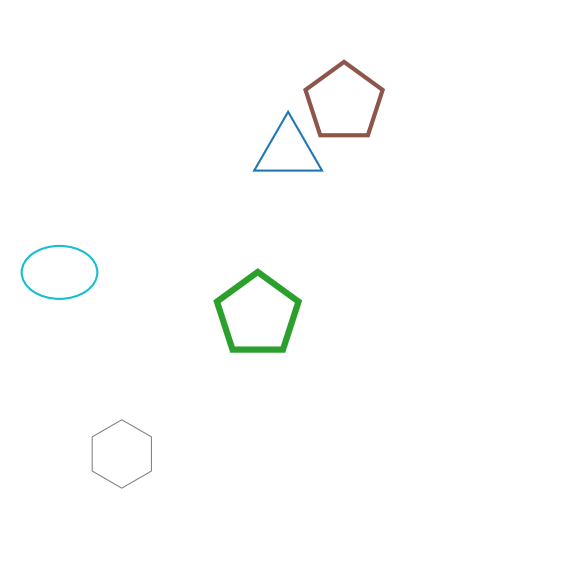[{"shape": "triangle", "thickness": 1, "radius": 0.34, "center": [0.499, 0.738]}, {"shape": "pentagon", "thickness": 3, "radius": 0.37, "center": [0.446, 0.454]}, {"shape": "pentagon", "thickness": 2, "radius": 0.35, "center": [0.596, 0.822]}, {"shape": "hexagon", "thickness": 0.5, "radius": 0.3, "center": [0.211, 0.213]}, {"shape": "oval", "thickness": 1, "radius": 0.33, "center": [0.103, 0.527]}]